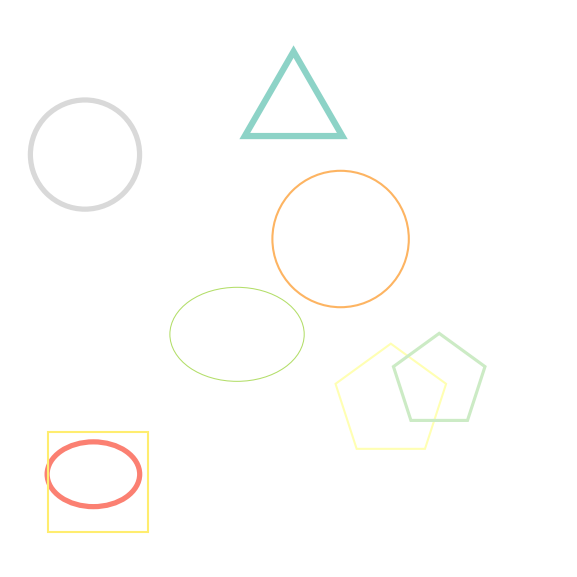[{"shape": "triangle", "thickness": 3, "radius": 0.49, "center": [0.508, 0.812]}, {"shape": "pentagon", "thickness": 1, "radius": 0.5, "center": [0.677, 0.303]}, {"shape": "oval", "thickness": 2.5, "radius": 0.4, "center": [0.162, 0.178]}, {"shape": "circle", "thickness": 1, "radius": 0.59, "center": [0.59, 0.585]}, {"shape": "oval", "thickness": 0.5, "radius": 0.58, "center": [0.41, 0.42]}, {"shape": "circle", "thickness": 2.5, "radius": 0.47, "center": [0.147, 0.731]}, {"shape": "pentagon", "thickness": 1.5, "radius": 0.42, "center": [0.761, 0.339]}, {"shape": "square", "thickness": 1, "radius": 0.43, "center": [0.17, 0.165]}]